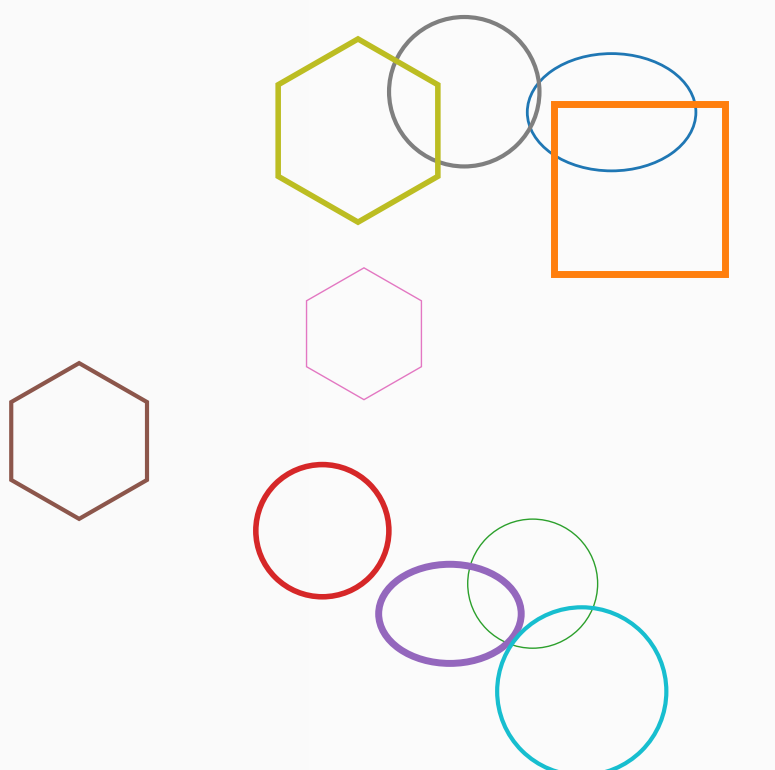[{"shape": "oval", "thickness": 1, "radius": 0.54, "center": [0.789, 0.854]}, {"shape": "square", "thickness": 2.5, "radius": 0.55, "center": [0.826, 0.754]}, {"shape": "circle", "thickness": 0.5, "radius": 0.42, "center": [0.687, 0.242]}, {"shape": "circle", "thickness": 2, "radius": 0.43, "center": [0.416, 0.311]}, {"shape": "oval", "thickness": 2.5, "radius": 0.46, "center": [0.581, 0.203]}, {"shape": "hexagon", "thickness": 1.5, "radius": 0.51, "center": [0.102, 0.427]}, {"shape": "hexagon", "thickness": 0.5, "radius": 0.43, "center": [0.47, 0.567]}, {"shape": "circle", "thickness": 1.5, "radius": 0.49, "center": [0.599, 0.881]}, {"shape": "hexagon", "thickness": 2, "radius": 0.59, "center": [0.462, 0.83]}, {"shape": "circle", "thickness": 1.5, "radius": 0.55, "center": [0.751, 0.102]}]